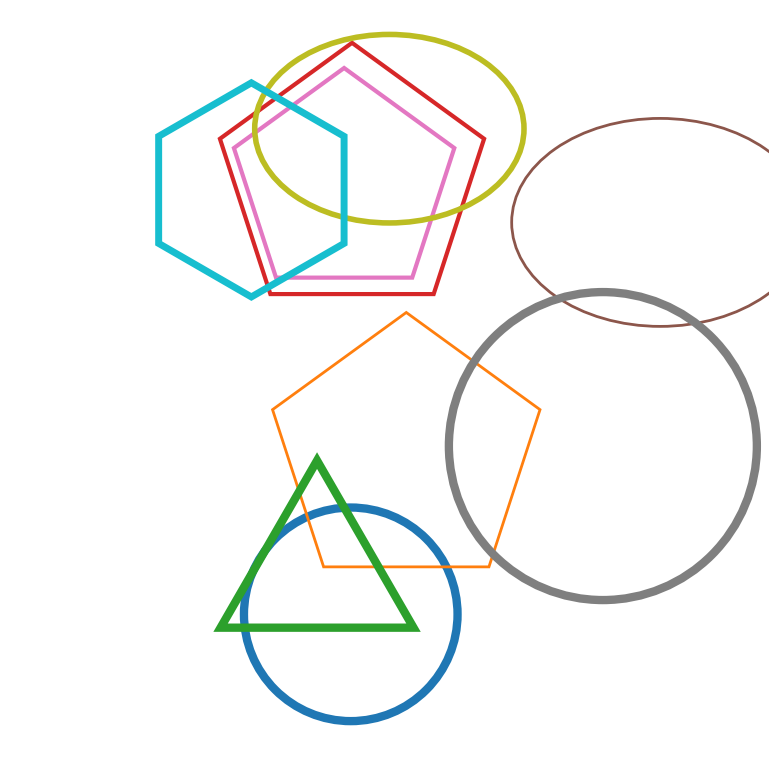[{"shape": "circle", "thickness": 3, "radius": 0.69, "center": [0.456, 0.202]}, {"shape": "pentagon", "thickness": 1, "radius": 0.91, "center": [0.528, 0.412]}, {"shape": "triangle", "thickness": 3, "radius": 0.72, "center": [0.412, 0.257]}, {"shape": "pentagon", "thickness": 1.5, "radius": 0.9, "center": [0.457, 0.764]}, {"shape": "oval", "thickness": 1, "radius": 0.96, "center": [0.857, 0.711]}, {"shape": "pentagon", "thickness": 1.5, "radius": 0.75, "center": [0.447, 0.761]}, {"shape": "circle", "thickness": 3, "radius": 1.0, "center": [0.783, 0.421]}, {"shape": "oval", "thickness": 2, "radius": 0.87, "center": [0.506, 0.833]}, {"shape": "hexagon", "thickness": 2.5, "radius": 0.7, "center": [0.326, 0.753]}]